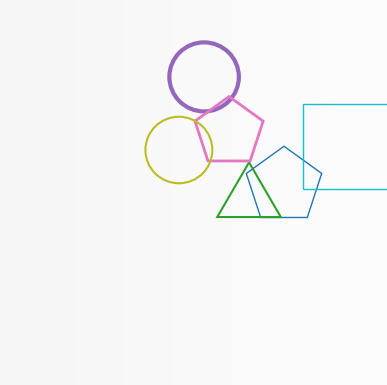[{"shape": "pentagon", "thickness": 1, "radius": 0.51, "center": [0.733, 0.518]}, {"shape": "triangle", "thickness": 1.5, "radius": 0.47, "center": [0.643, 0.484]}, {"shape": "circle", "thickness": 3, "radius": 0.45, "center": [0.527, 0.8]}, {"shape": "pentagon", "thickness": 2, "radius": 0.46, "center": [0.591, 0.657]}, {"shape": "circle", "thickness": 1.5, "radius": 0.43, "center": [0.462, 0.61]}, {"shape": "square", "thickness": 1, "radius": 0.55, "center": [0.893, 0.62]}]